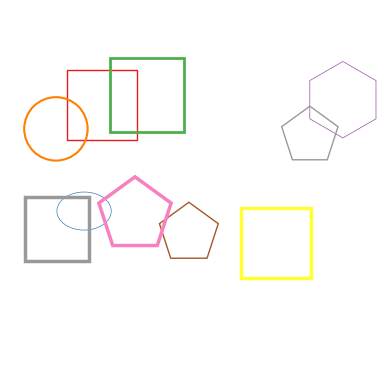[{"shape": "square", "thickness": 1, "radius": 0.45, "center": [0.265, 0.728]}, {"shape": "oval", "thickness": 0.5, "radius": 0.35, "center": [0.218, 0.452]}, {"shape": "square", "thickness": 2, "radius": 0.48, "center": [0.381, 0.753]}, {"shape": "hexagon", "thickness": 0.5, "radius": 0.5, "center": [0.891, 0.741]}, {"shape": "circle", "thickness": 1.5, "radius": 0.41, "center": [0.145, 0.665]}, {"shape": "square", "thickness": 2.5, "radius": 0.46, "center": [0.717, 0.37]}, {"shape": "pentagon", "thickness": 1, "radius": 0.4, "center": [0.491, 0.394]}, {"shape": "pentagon", "thickness": 2.5, "radius": 0.49, "center": [0.351, 0.442]}, {"shape": "square", "thickness": 2.5, "radius": 0.41, "center": [0.149, 0.406]}, {"shape": "pentagon", "thickness": 1, "radius": 0.38, "center": [0.805, 0.647]}]